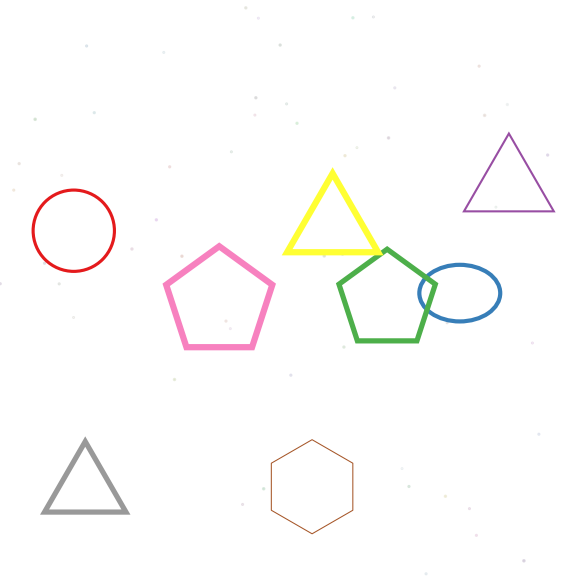[{"shape": "circle", "thickness": 1.5, "radius": 0.35, "center": [0.128, 0.6]}, {"shape": "oval", "thickness": 2, "radius": 0.35, "center": [0.796, 0.492]}, {"shape": "pentagon", "thickness": 2.5, "radius": 0.44, "center": [0.67, 0.48]}, {"shape": "triangle", "thickness": 1, "radius": 0.45, "center": [0.881, 0.678]}, {"shape": "triangle", "thickness": 3, "radius": 0.45, "center": [0.576, 0.608]}, {"shape": "hexagon", "thickness": 0.5, "radius": 0.41, "center": [0.54, 0.156]}, {"shape": "pentagon", "thickness": 3, "radius": 0.48, "center": [0.38, 0.476]}, {"shape": "triangle", "thickness": 2.5, "radius": 0.41, "center": [0.148, 0.153]}]